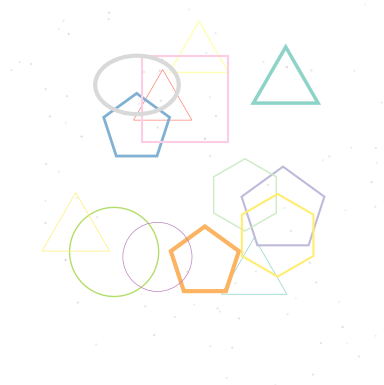[{"shape": "triangle", "thickness": 0.5, "radius": 0.49, "center": [0.66, 0.285]}, {"shape": "triangle", "thickness": 2.5, "radius": 0.49, "center": [0.742, 0.781]}, {"shape": "triangle", "thickness": 1, "radius": 0.44, "center": [0.517, 0.856]}, {"shape": "pentagon", "thickness": 1.5, "radius": 0.57, "center": [0.735, 0.454]}, {"shape": "triangle", "thickness": 0.5, "radius": 0.44, "center": [0.423, 0.732]}, {"shape": "pentagon", "thickness": 2, "radius": 0.45, "center": [0.355, 0.667]}, {"shape": "pentagon", "thickness": 3, "radius": 0.46, "center": [0.532, 0.319]}, {"shape": "circle", "thickness": 1, "radius": 0.58, "center": [0.296, 0.346]}, {"shape": "square", "thickness": 1.5, "radius": 0.56, "center": [0.481, 0.743]}, {"shape": "oval", "thickness": 3, "radius": 0.54, "center": [0.356, 0.779]}, {"shape": "circle", "thickness": 0.5, "radius": 0.45, "center": [0.409, 0.333]}, {"shape": "hexagon", "thickness": 1, "radius": 0.47, "center": [0.636, 0.494]}, {"shape": "hexagon", "thickness": 1.5, "radius": 0.54, "center": [0.721, 0.389]}, {"shape": "triangle", "thickness": 0.5, "radius": 0.51, "center": [0.197, 0.398]}]